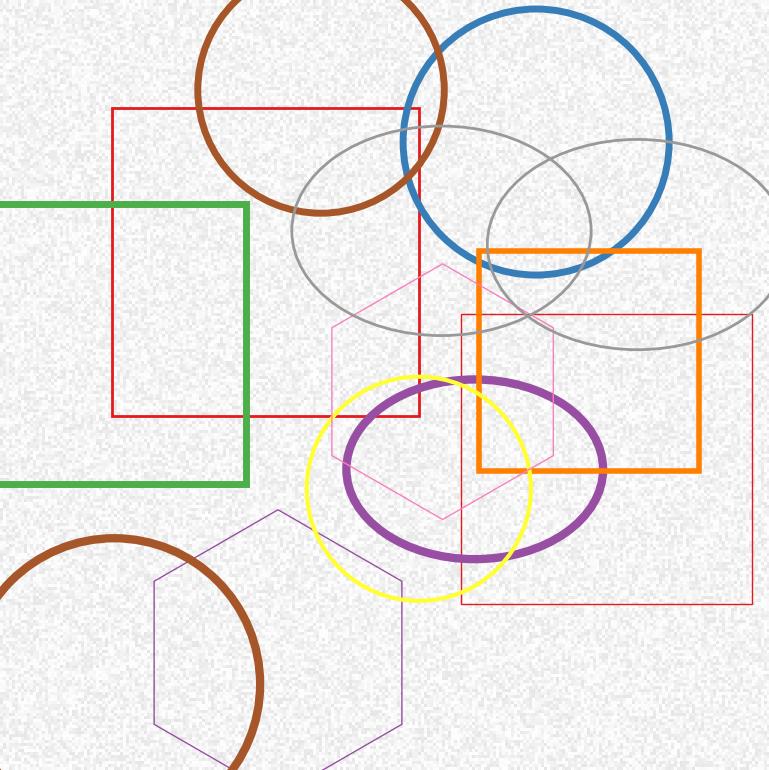[{"shape": "square", "thickness": 1, "radius": 1.0, "center": [0.345, 0.66]}, {"shape": "square", "thickness": 0.5, "radius": 0.94, "center": [0.788, 0.404]}, {"shape": "circle", "thickness": 2.5, "radius": 0.86, "center": [0.696, 0.816]}, {"shape": "square", "thickness": 2.5, "radius": 0.91, "center": [0.137, 0.553]}, {"shape": "oval", "thickness": 3, "radius": 0.83, "center": [0.617, 0.391]}, {"shape": "hexagon", "thickness": 0.5, "radius": 0.93, "center": [0.361, 0.152]}, {"shape": "square", "thickness": 2, "radius": 0.71, "center": [0.764, 0.531]}, {"shape": "circle", "thickness": 1.5, "radius": 0.73, "center": [0.544, 0.365]}, {"shape": "circle", "thickness": 3, "radius": 0.95, "center": [0.148, 0.111]}, {"shape": "circle", "thickness": 2.5, "radius": 0.8, "center": [0.417, 0.883]}, {"shape": "hexagon", "thickness": 0.5, "radius": 0.83, "center": [0.575, 0.491]}, {"shape": "oval", "thickness": 1, "radius": 0.97, "center": [0.573, 0.7]}, {"shape": "oval", "thickness": 1, "radius": 0.98, "center": [0.828, 0.682]}]